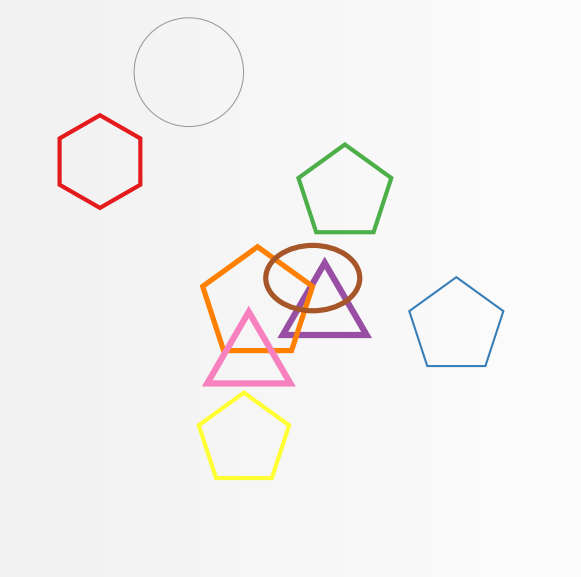[{"shape": "hexagon", "thickness": 2, "radius": 0.4, "center": [0.172, 0.719]}, {"shape": "pentagon", "thickness": 1, "radius": 0.43, "center": [0.785, 0.434]}, {"shape": "pentagon", "thickness": 2, "radius": 0.42, "center": [0.593, 0.665]}, {"shape": "triangle", "thickness": 3, "radius": 0.42, "center": [0.559, 0.461]}, {"shape": "pentagon", "thickness": 2.5, "radius": 0.5, "center": [0.443, 0.472]}, {"shape": "pentagon", "thickness": 2, "radius": 0.41, "center": [0.42, 0.237]}, {"shape": "oval", "thickness": 2.5, "radius": 0.4, "center": [0.538, 0.518]}, {"shape": "triangle", "thickness": 3, "radius": 0.41, "center": [0.428, 0.376]}, {"shape": "circle", "thickness": 0.5, "radius": 0.47, "center": [0.325, 0.874]}]